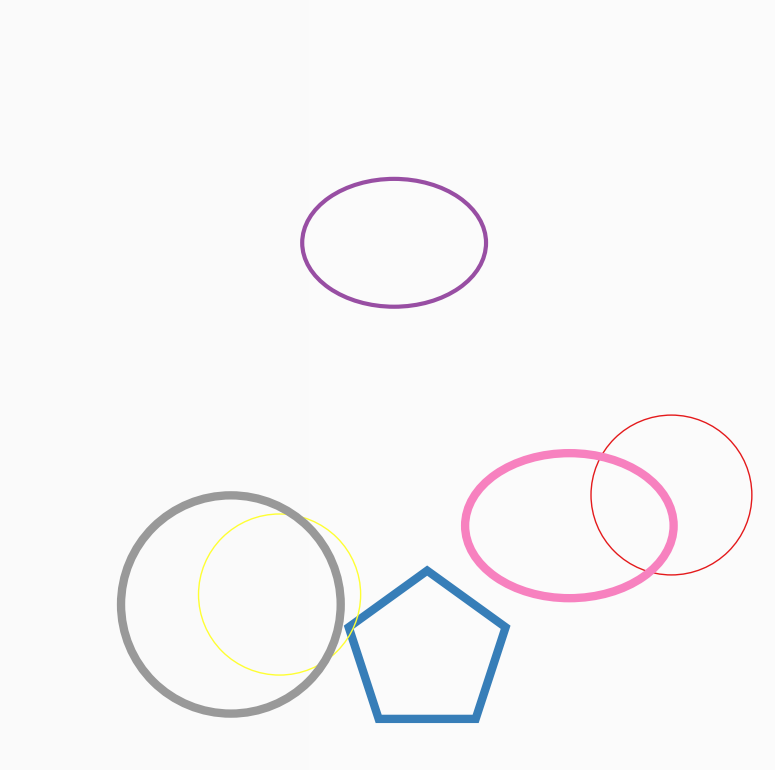[{"shape": "circle", "thickness": 0.5, "radius": 0.52, "center": [0.866, 0.357]}, {"shape": "pentagon", "thickness": 3, "radius": 0.53, "center": [0.551, 0.152]}, {"shape": "oval", "thickness": 1.5, "radius": 0.59, "center": [0.509, 0.685]}, {"shape": "circle", "thickness": 0.5, "radius": 0.52, "center": [0.361, 0.228]}, {"shape": "oval", "thickness": 3, "radius": 0.67, "center": [0.735, 0.317]}, {"shape": "circle", "thickness": 3, "radius": 0.71, "center": [0.298, 0.215]}]